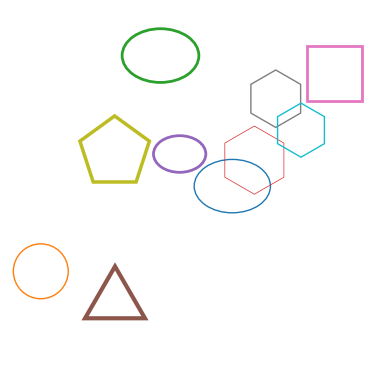[{"shape": "oval", "thickness": 1, "radius": 0.5, "center": [0.603, 0.517]}, {"shape": "circle", "thickness": 1, "radius": 0.36, "center": [0.106, 0.295]}, {"shape": "oval", "thickness": 2, "radius": 0.5, "center": [0.417, 0.856]}, {"shape": "hexagon", "thickness": 0.5, "radius": 0.44, "center": [0.661, 0.584]}, {"shape": "oval", "thickness": 2, "radius": 0.34, "center": [0.467, 0.6]}, {"shape": "triangle", "thickness": 3, "radius": 0.45, "center": [0.299, 0.218]}, {"shape": "square", "thickness": 2, "radius": 0.35, "center": [0.868, 0.809]}, {"shape": "hexagon", "thickness": 1, "radius": 0.37, "center": [0.716, 0.744]}, {"shape": "pentagon", "thickness": 2.5, "radius": 0.47, "center": [0.298, 0.604]}, {"shape": "hexagon", "thickness": 1, "radius": 0.35, "center": [0.782, 0.662]}]